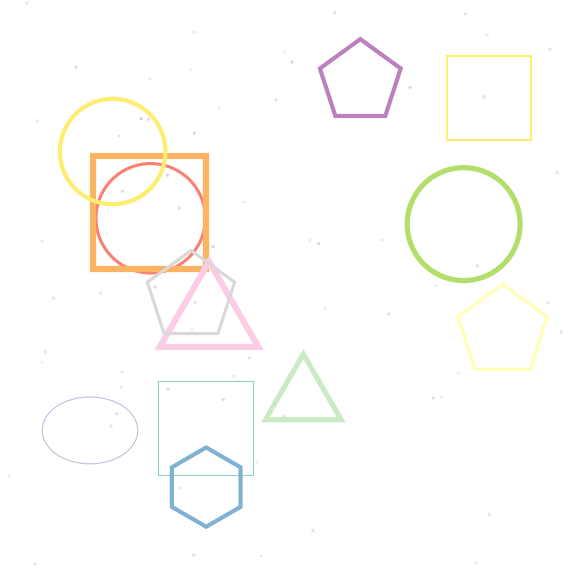[{"shape": "square", "thickness": 0.5, "radius": 0.41, "center": [0.356, 0.258]}, {"shape": "pentagon", "thickness": 1.5, "radius": 0.41, "center": [0.87, 0.426]}, {"shape": "oval", "thickness": 0.5, "radius": 0.41, "center": [0.156, 0.254]}, {"shape": "circle", "thickness": 1.5, "radius": 0.47, "center": [0.261, 0.621]}, {"shape": "hexagon", "thickness": 2, "radius": 0.34, "center": [0.357, 0.156]}, {"shape": "square", "thickness": 3, "radius": 0.49, "center": [0.259, 0.631]}, {"shape": "circle", "thickness": 2.5, "radius": 0.49, "center": [0.803, 0.611]}, {"shape": "triangle", "thickness": 3, "radius": 0.49, "center": [0.362, 0.448]}, {"shape": "pentagon", "thickness": 1.5, "radius": 0.4, "center": [0.331, 0.486]}, {"shape": "pentagon", "thickness": 2, "radius": 0.37, "center": [0.624, 0.858]}, {"shape": "triangle", "thickness": 2.5, "radius": 0.38, "center": [0.525, 0.31]}, {"shape": "square", "thickness": 1, "radius": 0.36, "center": [0.847, 0.83]}, {"shape": "circle", "thickness": 2, "radius": 0.46, "center": [0.195, 0.737]}]